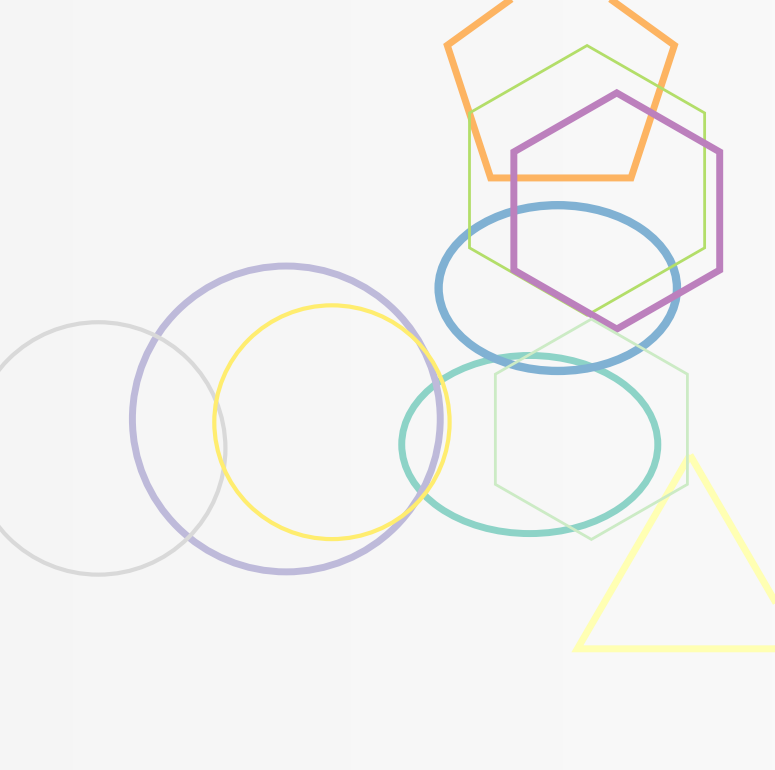[{"shape": "oval", "thickness": 2.5, "radius": 0.83, "center": [0.684, 0.423]}, {"shape": "triangle", "thickness": 2.5, "radius": 0.84, "center": [0.89, 0.241]}, {"shape": "circle", "thickness": 2.5, "radius": 0.99, "center": [0.369, 0.456]}, {"shape": "oval", "thickness": 3, "radius": 0.77, "center": [0.72, 0.626]}, {"shape": "pentagon", "thickness": 2.5, "radius": 0.77, "center": [0.724, 0.894]}, {"shape": "hexagon", "thickness": 1, "radius": 0.88, "center": [0.758, 0.766]}, {"shape": "circle", "thickness": 1.5, "radius": 0.82, "center": [0.127, 0.418]}, {"shape": "hexagon", "thickness": 2.5, "radius": 0.77, "center": [0.796, 0.726]}, {"shape": "hexagon", "thickness": 1, "radius": 0.72, "center": [0.763, 0.443]}, {"shape": "circle", "thickness": 1.5, "radius": 0.76, "center": [0.428, 0.452]}]